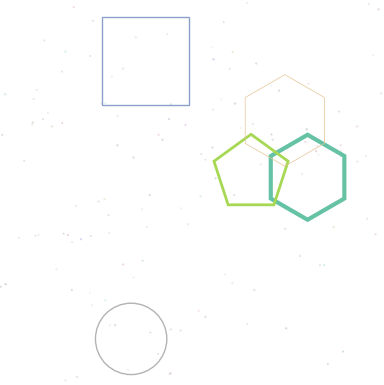[{"shape": "hexagon", "thickness": 3, "radius": 0.55, "center": [0.799, 0.54]}, {"shape": "square", "thickness": 1, "radius": 0.57, "center": [0.378, 0.842]}, {"shape": "pentagon", "thickness": 2, "radius": 0.51, "center": [0.652, 0.55]}, {"shape": "hexagon", "thickness": 0.5, "radius": 0.59, "center": [0.74, 0.687]}, {"shape": "circle", "thickness": 1, "radius": 0.46, "center": [0.341, 0.12]}]